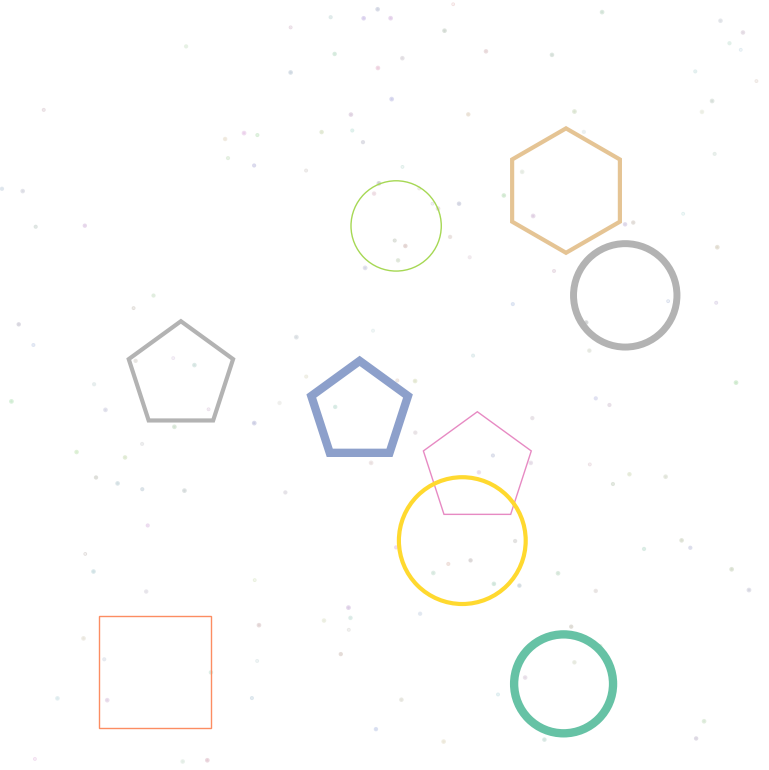[{"shape": "circle", "thickness": 3, "radius": 0.32, "center": [0.732, 0.112]}, {"shape": "square", "thickness": 0.5, "radius": 0.36, "center": [0.201, 0.127]}, {"shape": "pentagon", "thickness": 3, "radius": 0.33, "center": [0.467, 0.465]}, {"shape": "pentagon", "thickness": 0.5, "radius": 0.37, "center": [0.62, 0.392]}, {"shape": "circle", "thickness": 0.5, "radius": 0.29, "center": [0.514, 0.707]}, {"shape": "circle", "thickness": 1.5, "radius": 0.41, "center": [0.6, 0.298]}, {"shape": "hexagon", "thickness": 1.5, "radius": 0.4, "center": [0.735, 0.752]}, {"shape": "pentagon", "thickness": 1.5, "radius": 0.36, "center": [0.235, 0.512]}, {"shape": "circle", "thickness": 2.5, "radius": 0.34, "center": [0.812, 0.616]}]